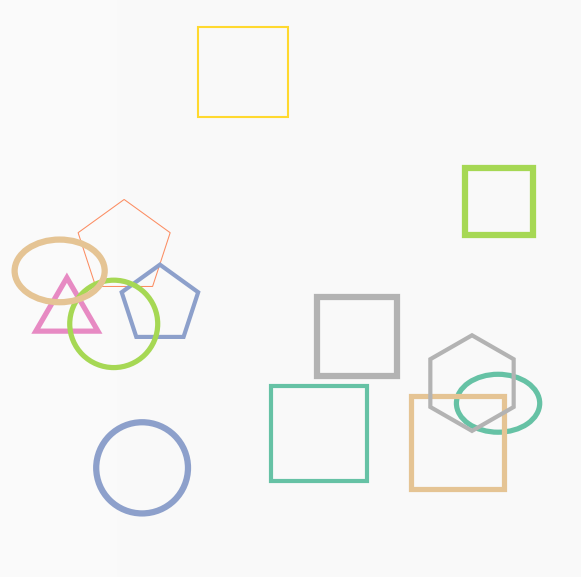[{"shape": "oval", "thickness": 2.5, "radius": 0.36, "center": [0.857, 0.301]}, {"shape": "square", "thickness": 2, "radius": 0.41, "center": [0.548, 0.248]}, {"shape": "pentagon", "thickness": 0.5, "radius": 0.42, "center": [0.214, 0.57]}, {"shape": "pentagon", "thickness": 2, "radius": 0.35, "center": [0.275, 0.472]}, {"shape": "circle", "thickness": 3, "radius": 0.39, "center": [0.244, 0.189]}, {"shape": "triangle", "thickness": 2.5, "radius": 0.31, "center": [0.115, 0.457]}, {"shape": "circle", "thickness": 2.5, "radius": 0.38, "center": [0.196, 0.438]}, {"shape": "square", "thickness": 3, "radius": 0.29, "center": [0.859, 0.65]}, {"shape": "square", "thickness": 1, "radius": 0.39, "center": [0.418, 0.874]}, {"shape": "oval", "thickness": 3, "radius": 0.39, "center": [0.103, 0.53]}, {"shape": "square", "thickness": 2.5, "radius": 0.4, "center": [0.787, 0.233]}, {"shape": "hexagon", "thickness": 2, "radius": 0.41, "center": [0.812, 0.336]}, {"shape": "square", "thickness": 3, "radius": 0.34, "center": [0.614, 0.416]}]